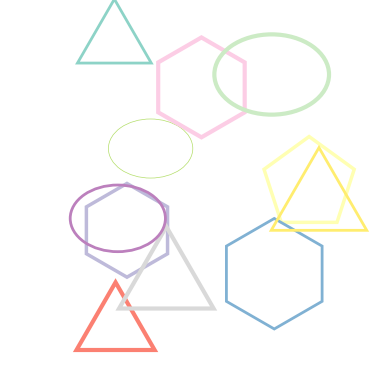[{"shape": "triangle", "thickness": 2, "radius": 0.55, "center": [0.297, 0.892]}, {"shape": "pentagon", "thickness": 2.5, "radius": 0.62, "center": [0.803, 0.522]}, {"shape": "hexagon", "thickness": 2.5, "radius": 0.61, "center": [0.33, 0.402]}, {"shape": "triangle", "thickness": 3, "radius": 0.59, "center": [0.3, 0.149]}, {"shape": "hexagon", "thickness": 2, "radius": 0.72, "center": [0.712, 0.289]}, {"shape": "oval", "thickness": 0.5, "radius": 0.55, "center": [0.391, 0.614]}, {"shape": "hexagon", "thickness": 3, "radius": 0.65, "center": [0.523, 0.773]}, {"shape": "triangle", "thickness": 3, "radius": 0.71, "center": [0.432, 0.27]}, {"shape": "oval", "thickness": 2, "radius": 0.62, "center": [0.306, 0.433]}, {"shape": "oval", "thickness": 3, "radius": 0.74, "center": [0.706, 0.806]}, {"shape": "triangle", "thickness": 2, "radius": 0.72, "center": [0.829, 0.473]}]